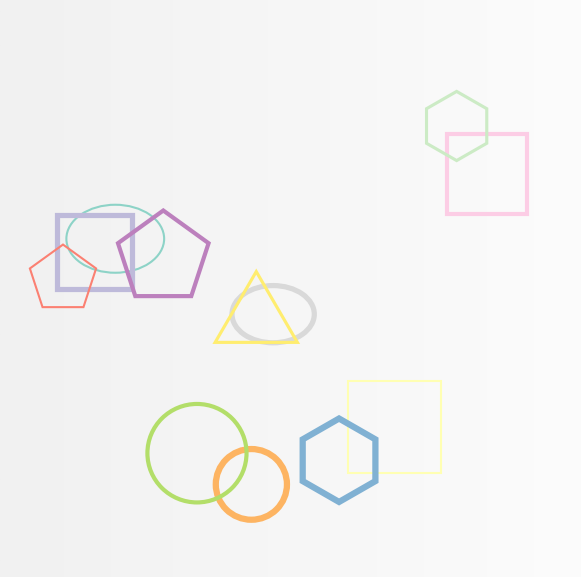[{"shape": "oval", "thickness": 1, "radius": 0.42, "center": [0.198, 0.586]}, {"shape": "square", "thickness": 1, "radius": 0.4, "center": [0.678, 0.26]}, {"shape": "square", "thickness": 2.5, "radius": 0.32, "center": [0.162, 0.563]}, {"shape": "pentagon", "thickness": 1, "radius": 0.3, "center": [0.108, 0.516]}, {"shape": "hexagon", "thickness": 3, "radius": 0.36, "center": [0.583, 0.202]}, {"shape": "circle", "thickness": 3, "radius": 0.31, "center": [0.432, 0.16]}, {"shape": "circle", "thickness": 2, "radius": 0.43, "center": [0.339, 0.214]}, {"shape": "square", "thickness": 2, "radius": 0.34, "center": [0.838, 0.698]}, {"shape": "oval", "thickness": 2.5, "radius": 0.35, "center": [0.47, 0.455]}, {"shape": "pentagon", "thickness": 2, "radius": 0.41, "center": [0.281, 0.553]}, {"shape": "hexagon", "thickness": 1.5, "radius": 0.3, "center": [0.786, 0.781]}, {"shape": "triangle", "thickness": 1.5, "radius": 0.41, "center": [0.441, 0.447]}]